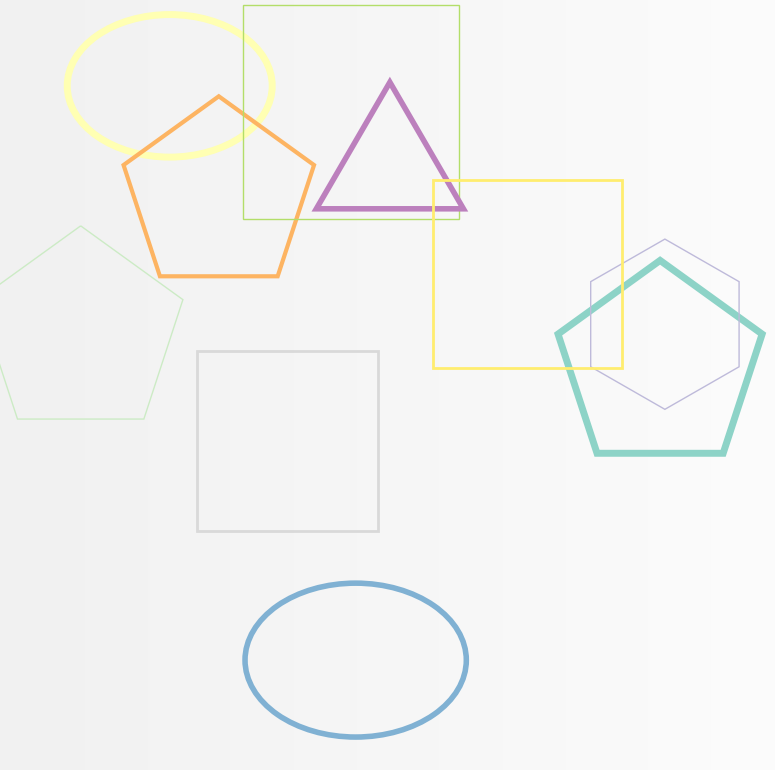[{"shape": "pentagon", "thickness": 2.5, "radius": 0.69, "center": [0.852, 0.523]}, {"shape": "oval", "thickness": 2.5, "radius": 0.66, "center": [0.219, 0.889]}, {"shape": "hexagon", "thickness": 0.5, "radius": 0.55, "center": [0.858, 0.579]}, {"shape": "oval", "thickness": 2, "radius": 0.71, "center": [0.459, 0.143]}, {"shape": "pentagon", "thickness": 1.5, "radius": 0.65, "center": [0.282, 0.746]}, {"shape": "square", "thickness": 0.5, "radius": 0.7, "center": [0.453, 0.854]}, {"shape": "square", "thickness": 1, "radius": 0.58, "center": [0.371, 0.428]}, {"shape": "triangle", "thickness": 2, "radius": 0.55, "center": [0.503, 0.784]}, {"shape": "pentagon", "thickness": 0.5, "radius": 0.69, "center": [0.104, 0.568]}, {"shape": "square", "thickness": 1, "radius": 0.61, "center": [0.68, 0.644]}]